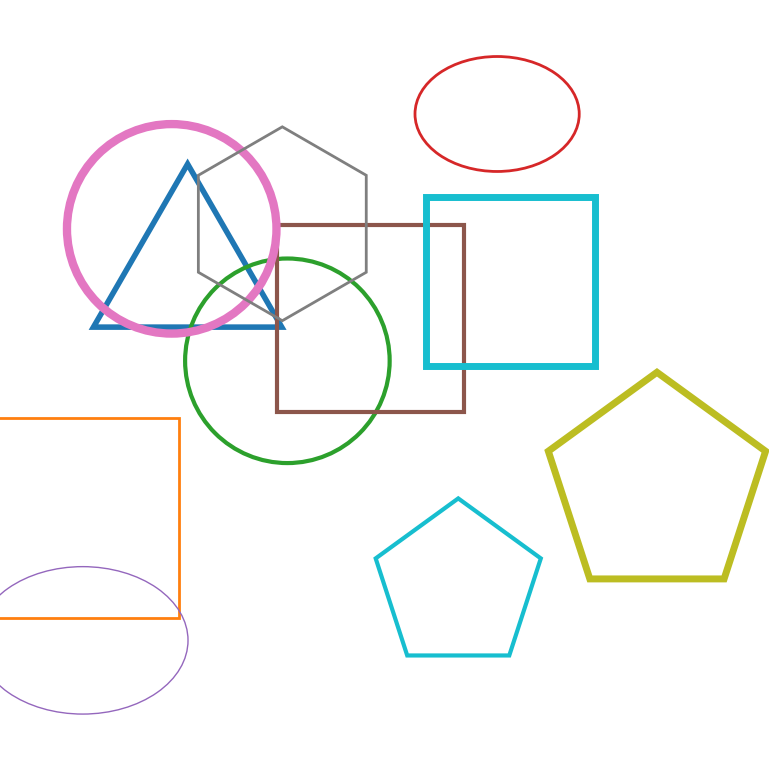[{"shape": "triangle", "thickness": 2, "radius": 0.71, "center": [0.244, 0.646]}, {"shape": "square", "thickness": 1, "radius": 0.65, "center": [0.102, 0.327]}, {"shape": "circle", "thickness": 1.5, "radius": 0.66, "center": [0.373, 0.531]}, {"shape": "oval", "thickness": 1, "radius": 0.53, "center": [0.646, 0.852]}, {"shape": "oval", "thickness": 0.5, "radius": 0.68, "center": [0.107, 0.168]}, {"shape": "square", "thickness": 1.5, "radius": 0.61, "center": [0.482, 0.586]}, {"shape": "circle", "thickness": 3, "radius": 0.68, "center": [0.223, 0.703]}, {"shape": "hexagon", "thickness": 1, "radius": 0.63, "center": [0.367, 0.709]}, {"shape": "pentagon", "thickness": 2.5, "radius": 0.74, "center": [0.853, 0.368]}, {"shape": "pentagon", "thickness": 1.5, "radius": 0.56, "center": [0.595, 0.24]}, {"shape": "square", "thickness": 2.5, "radius": 0.55, "center": [0.663, 0.634]}]